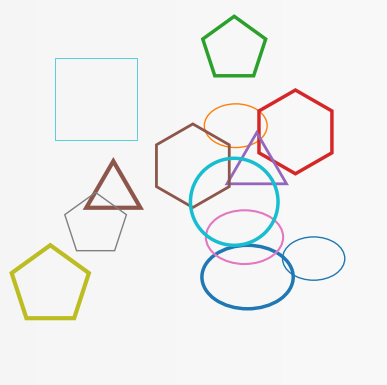[{"shape": "oval", "thickness": 2.5, "radius": 0.59, "center": [0.639, 0.28]}, {"shape": "oval", "thickness": 1, "radius": 0.4, "center": [0.809, 0.328]}, {"shape": "oval", "thickness": 1, "radius": 0.41, "center": [0.608, 0.674]}, {"shape": "pentagon", "thickness": 2.5, "radius": 0.43, "center": [0.604, 0.872]}, {"shape": "hexagon", "thickness": 2.5, "radius": 0.54, "center": [0.762, 0.657]}, {"shape": "triangle", "thickness": 2, "radius": 0.44, "center": [0.663, 0.567]}, {"shape": "triangle", "thickness": 3, "radius": 0.4, "center": [0.292, 0.501]}, {"shape": "hexagon", "thickness": 2, "radius": 0.54, "center": [0.498, 0.57]}, {"shape": "oval", "thickness": 1.5, "radius": 0.5, "center": [0.631, 0.384]}, {"shape": "pentagon", "thickness": 1, "radius": 0.42, "center": [0.247, 0.417]}, {"shape": "pentagon", "thickness": 3, "radius": 0.52, "center": [0.13, 0.258]}, {"shape": "square", "thickness": 0.5, "radius": 0.53, "center": [0.248, 0.743]}, {"shape": "circle", "thickness": 2.5, "radius": 0.56, "center": [0.605, 0.476]}]